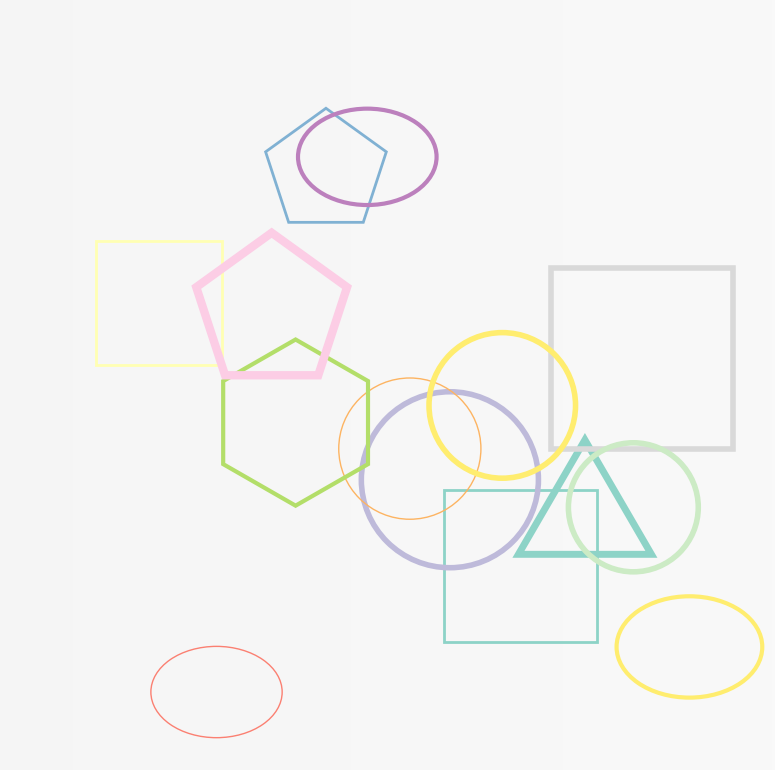[{"shape": "triangle", "thickness": 2.5, "radius": 0.5, "center": [0.755, 0.33]}, {"shape": "square", "thickness": 1, "radius": 0.49, "center": [0.672, 0.265]}, {"shape": "square", "thickness": 1, "radius": 0.41, "center": [0.205, 0.606]}, {"shape": "circle", "thickness": 2, "radius": 0.57, "center": [0.58, 0.377]}, {"shape": "oval", "thickness": 0.5, "radius": 0.42, "center": [0.279, 0.101]}, {"shape": "pentagon", "thickness": 1, "radius": 0.41, "center": [0.421, 0.778]}, {"shape": "circle", "thickness": 0.5, "radius": 0.46, "center": [0.529, 0.417]}, {"shape": "hexagon", "thickness": 1.5, "radius": 0.54, "center": [0.381, 0.451]}, {"shape": "pentagon", "thickness": 3, "radius": 0.51, "center": [0.351, 0.595]}, {"shape": "square", "thickness": 2, "radius": 0.59, "center": [0.828, 0.534]}, {"shape": "oval", "thickness": 1.5, "radius": 0.45, "center": [0.474, 0.796]}, {"shape": "circle", "thickness": 2, "radius": 0.42, "center": [0.817, 0.341]}, {"shape": "circle", "thickness": 2, "radius": 0.47, "center": [0.648, 0.474]}, {"shape": "oval", "thickness": 1.5, "radius": 0.47, "center": [0.89, 0.16]}]